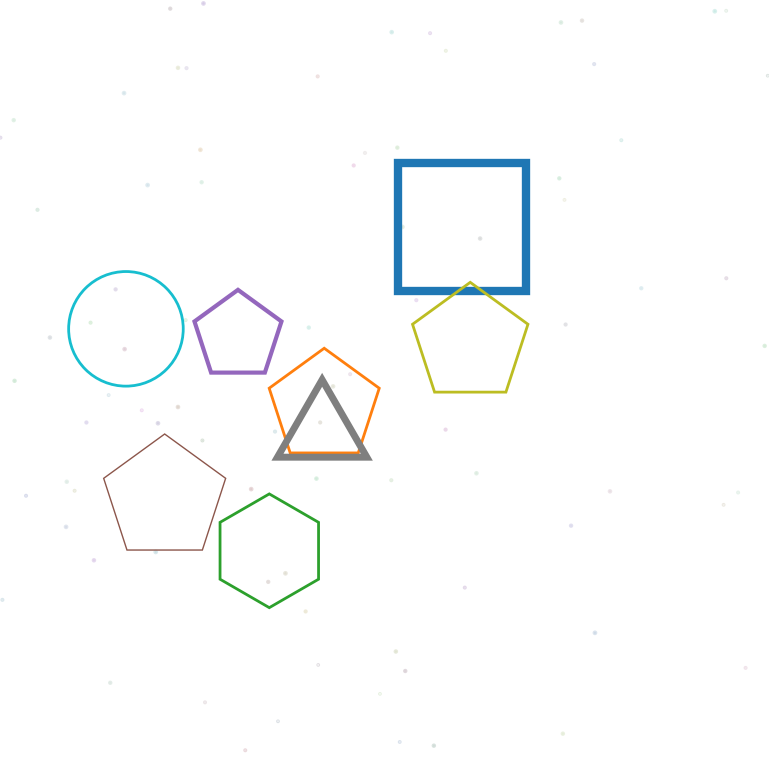[{"shape": "square", "thickness": 3, "radius": 0.42, "center": [0.6, 0.705]}, {"shape": "pentagon", "thickness": 1, "radius": 0.38, "center": [0.421, 0.473]}, {"shape": "hexagon", "thickness": 1, "radius": 0.37, "center": [0.35, 0.285]}, {"shape": "pentagon", "thickness": 1.5, "radius": 0.3, "center": [0.309, 0.564]}, {"shape": "pentagon", "thickness": 0.5, "radius": 0.42, "center": [0.214, 0.353]}, {"shape": "triangle", "thickness": 2.5, "radius": 0.34, "center": [0.418, 0.44]}, {"shape": "pentagon", "thickness": 1, "radius": 0.39, "center": [0.611, 0.555]}, {"shape": "circle", "thickness": 1, "radius": 0.37, "center": [0.164, 0.573]}]